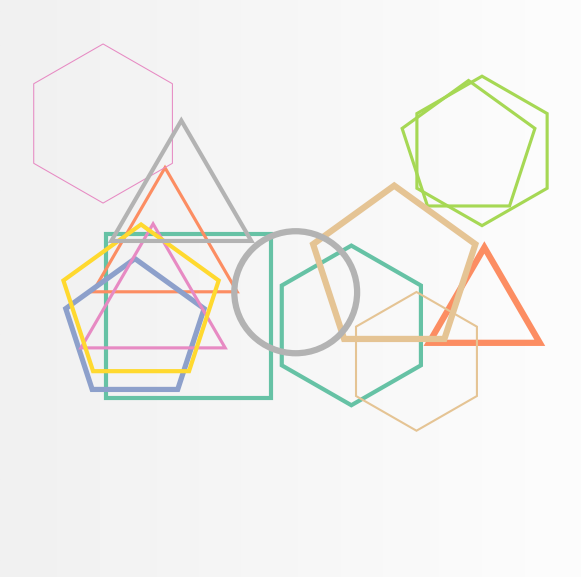[{"shape": "square", "thickness": 2, "radius": 0.71, "center": [0.325, 0.451]}, {"shape": "hexagon", "thickness": 2, "radius": 0.69, "center": [0.604, 0.436]}, {"shape": "triangle", "thickness": 3, "radius": 0.55, "center": [0.833, 0.461]}, {"shape": "triangle", "thickness": 1.5, "radius": 0.72, "center": [0.284, 0.565]}, {"shape": "pentagon", "thickness": 2.5, "radius": 0.63, "center": [0.232, 0.426]}, {"shape": "hexagon", "thickness": 0.5, "radius": 0.69, "center": [0.177, 0.785]}, {"shape": "triangle", "thickness": 1.5, "radius": 0.72, "center": [0.263, 0.468]}, {"shape": "hexagon", "thickness": 1.5, "radius": 0.65, "center": [0.829, 0.738]}, {"shape": "pentagon", "thickness": 1.5, "radius": 0.6, "center": [0.806, 0.74]}, {"shape": "pentagon", "thickness": 2, "radius": 0.7, "center": [0.243, 0.47]}, {"shape": "hexagon", "thickness": 1, "radius": 0.6, "center": [0.717, 0.373]}, {"shape": "pentagon", "thickness": 3, "radius": 0.73, "center": [0.678, 0.531]}, {"shape": "triangle", "thickness": 2, "radius": 0.7, "center": [0.312, 0.651]}, {"shape": "circle", "thickness": 3, "radius": 0.53, "center": [0.509, 0.493]}]